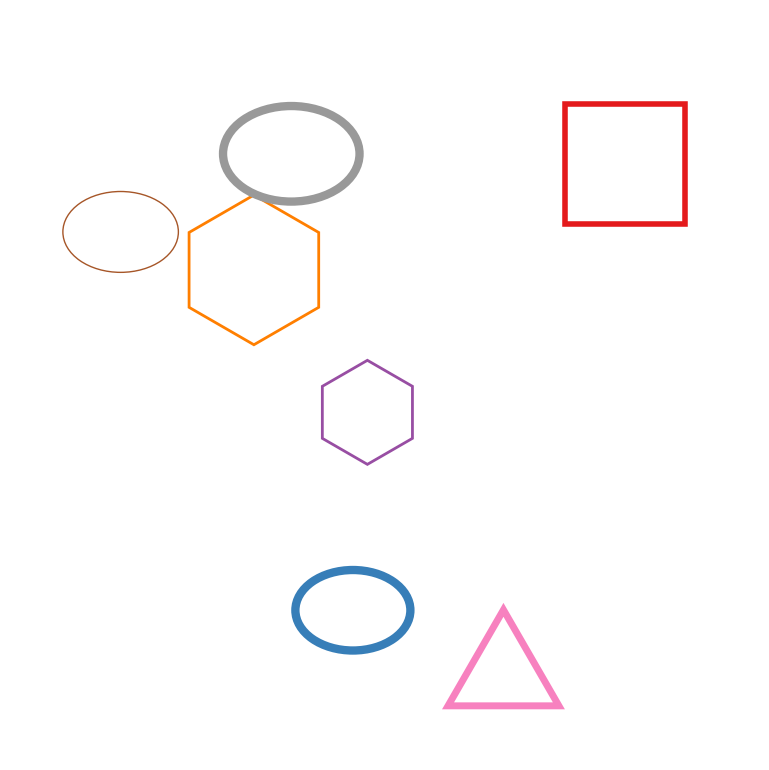[{"shape": "square", "thickness": 2, "radius": 0.39, "center": [0.811, 0.787]}, {"shape": "oval", "thickness": 3, "radius": 0.37, "center": [0.458, 0.207]}, {"shape": "hexagon", "thickness": 1, "radius": 0.34, "center": [0.477, 0.464]}, {"shape": "hexagon", "thickness": 1, "radius": 0.49, "center": [0.33, 0.649]}, {"shape": "oval", "thickness": 0.5, "radius": 0.38, "center": [0.157, 0.699]}, {"shape": "triangle", "thickness": 2.5, "radius": 0.42, "center": [0.654, 0.125]}, {"shape": "oval", "thickness": 3, "radius": 0.44, "center": [0.378, 0.8]}]